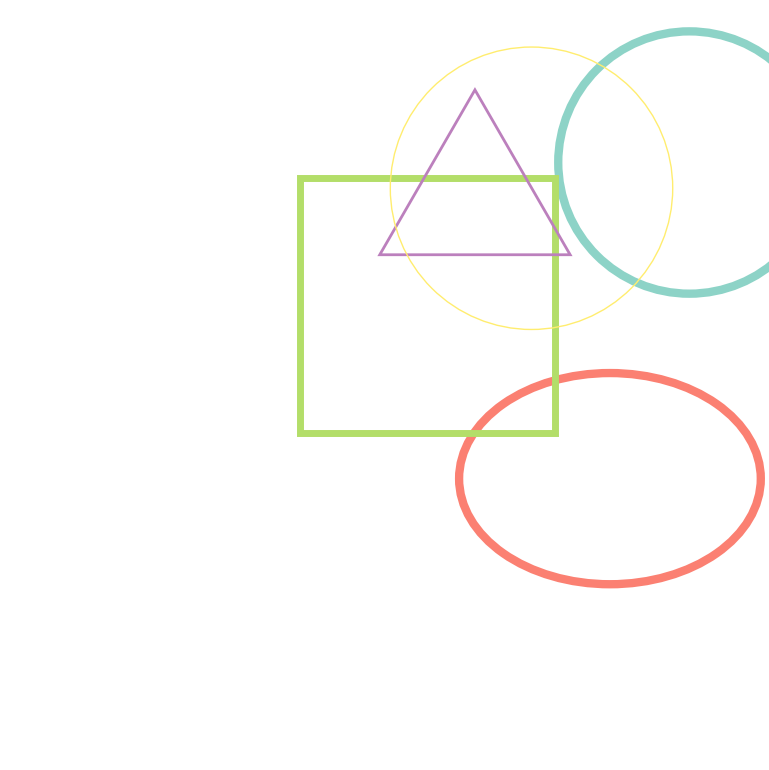[{"shape": "circle", "thickness": 3, "radius": 0.85, "center": [0.895, 0.789]}, {"shape": "oval", "thickness": 3, "radius": 0.98, "center": [0.792, 0.378]}, {"shape": "square", "thickness": 2.5, "radius": 0.83, "center": [0.555, 0.604]}, {"shape": "triangle", "thickness": 1, "radius": 0.71, "center": [0.617, 0.741]}, {"shape": "circle", "thickness": 0.5, "radius": 0.92, "center": [0.69, 0.756]}]